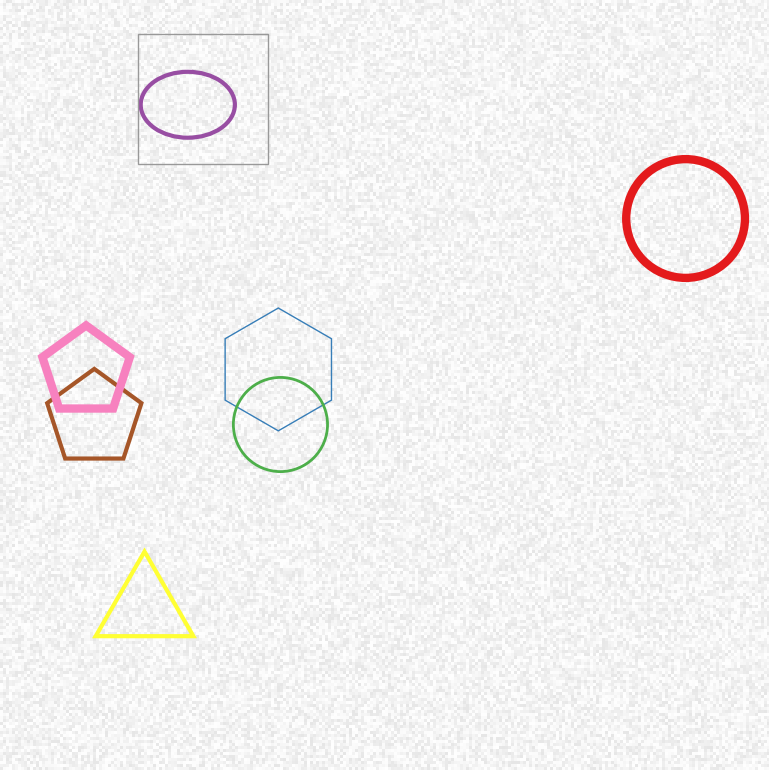[{"shape": "circle", "thickness": 3, "radius": 0.39, "center": [0.89, 0.716]}, {"shape": "hexagon", "thickness": 0.5, "radius": 0.4, "center": [0.361, 0.52]}, {"shape": "circle", "thickness": 1, "radius": 0.31, "center": [0.364, 0.449]}, {"shape": "oval", "thickness": 1.5, "radius": 0.31, "center": [0.244, 0.864]}, {"shape": "triangle", "thickness": 1.5, "radius": 0.37, "center": [0.188, 0.21]}, {"shape": "pentagon", "thickness": 1.5, "radius": 0.32, "center": [0.122, 0.457]}, {"shape": "pentagon", "thickness": 3, "radius": 0.3, "center": [0.112, 0.518]}, {"shape": "square", "thickness": 0.5, "radius": 0.42, "center": [0.264, 0.872]}]